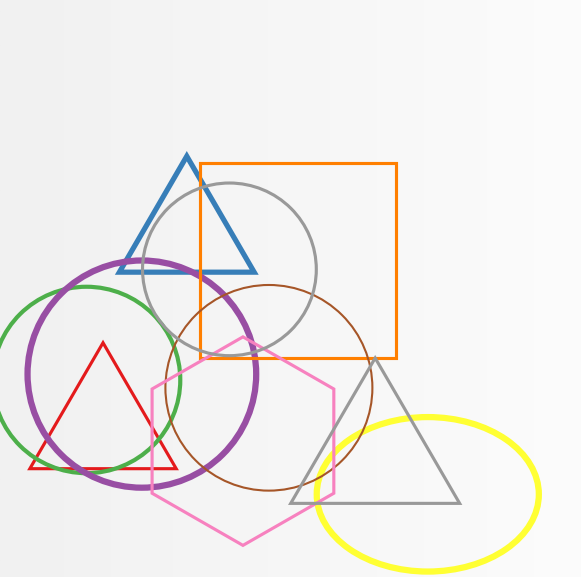[{"shape": "triangle", "thickness": 1.5, "radius": 0.73, "center": [0.177, 0.26]}, {"shape": "triangle", "thickness": 2.5, "radius": 0.67, "center": [0.321, 0.595]}, {"shape": "circle", "thickness": 2, "radius": 0.81, "center": [0.149, 0.341]}, {"shape": "circle", "thickness": 3, "radius": 0.98, "center": [0.244, 0.351]}, {"shape": "square", "thickness": 1.5, "radius": 0.84, "center": [0.512, 0.549]}, {"shape": "oval", "thickness": 3, "radius": 0.96, "center": [0.736, 0.143]}, {"shape": "circle", "thickness": 1, "radius": 0.89, "center": [0.463, 0.328]}, {"shape": "hexagon", "thickness": 1.5, "radius": 0.9, "center": [0.418, 0.235]}, {"shape": "circle", "thickness": 1.5, "radius": 0.75, "center": [0.395, 0.533]}, {"shape": "triangle", "thickness": 1.5, "radius": 0.84, "center": [0.645, 0.211]}]